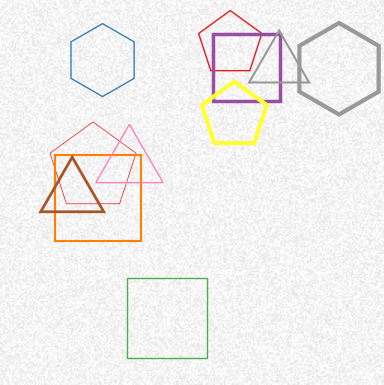[{"shape": "pentagon", "thickness": 1, "radius": 0.43, "center": [0.598, 0.886]}, {"shape": "pentagon", "thickness": 0.5, "radius": 0.59, "center": [0.242, 0.566]}, {"shape": "hexagon", "thickness": 1, "radius": 0.47, "center": [0.266, 0.844]}, {"shape": "square", "thickness": 1, "radius": 0.52, "center": [0.434, 0.174]}, {"shape": "square", "thickness": 2.5, "radius": 0.44, "center": [0.639, 0.825]}, {"shape": "square", "thickness": 1.5, "radius": 0.56, "center": [0.255, 0.486]}, {"shape": "pentagon", "thickness": 3, "radius": 0.44, "center": [0.609, 0.7]}, {"shape": "triangle", "thickness": 2, "radius": 0.47, "center": [0.188, 0.497]}, {"shape": "triangle", "thickness": 1, "radius": 0.51, "center": [0.336, 0.576]}, {"shape": "triangle", "thickness": 1.5, "radius": 0.45, "center": [0.725, 0.831]}, {"shape": "hexagon", "thickness": 3, "radius": 0.59, "center": [0.881, 0.821]}]